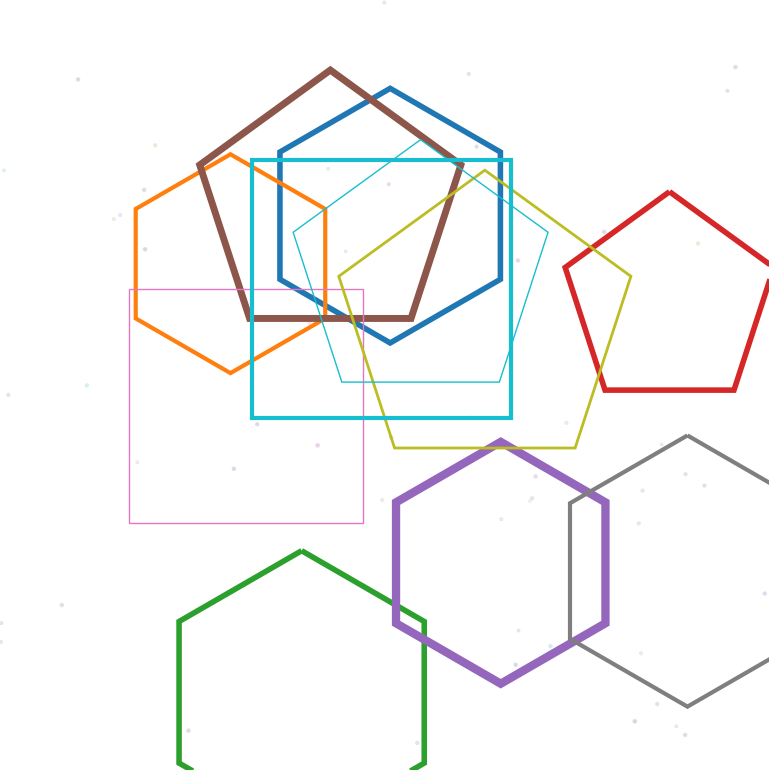[{"shape": "hexagon", "thickness": 2, "radius": 0.83, "center": [0.507, 0.72]}, {"shape": "hexagon", "thickness": 1.5, "radius": 0.71, "center": [0.299, 0.658]}, {"shape": "hexagon", "thickness": 2, "radius": 0.92, "center": [0.392, 0.101]}, {"shape": "pentagon", "thickness": 2, "radius": 0.71, "center": [0.869, 0.609]}, {"shape": "hexagon", "thickness": 3, "radius": 0.79, "center": [0.65, 0.269]}, {"shape": "pentagon", "thickness": 2.5, "radius": 0.89, "center": [0.429, 0.731]}, {"shape": "square", "thickness": 0.5, "radius": 0.76, "center": [0.319, 0.473]}, {"shape": "hexagon", "thickness": 1.5, "radius": 0.88, "center": [0.893, 0.258]}, {"shape": "pentagon", "thickness": 1, "radius": 1.0, "center": [0.63, 0.58]}, {"shape": "square", "thickness": 1.5, "radius": 0.84, "center": [0.495, 0.625]}, {"shape": "pentagon", "thickness": 0.5, "radius": 0.87, "center": [0.546, 0.645]}]